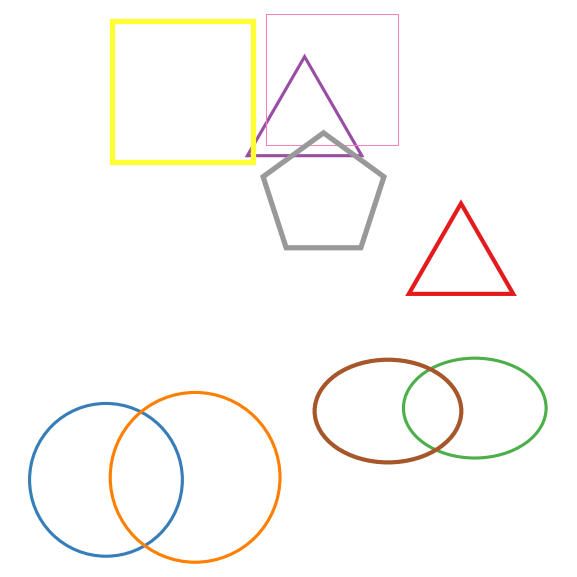[{"shape": "triangle", "thickness": 2, "radius": 0.52, "center": [0.798, 0.542]}, {"shape": "circle", "thickness": 1.5, "radius": 0.66, "center": [0.183, 0.168]}, {"shape": "oval", "thickness": 1.5, "radius": 0.62, "center": [0.822, 0.292]}, {"shape": "triangle", "thickness": 1.5, "radius": 0.57, "center": [0.527, 0.787]}, {"shape": "circle", "thickness": 1.5, "radius": 0.73, "center": [0.338, 0.173]}, {"shape": "square", "thickness": 2.5, "radius": 0.61, "center": [0.316, 0.841]}, {"shape": "oval", "thickness": 2, "radius": 0.64, "center": [0.672, 0.287]}, {"shape": "square", "thickness": 0.5, "radius": 0.57, "center": [0.575, 0.861]}, {"shape": "pentagon", "thickness": 2.5, "radius": 0.55, "center": [0.56, 0.659]}]